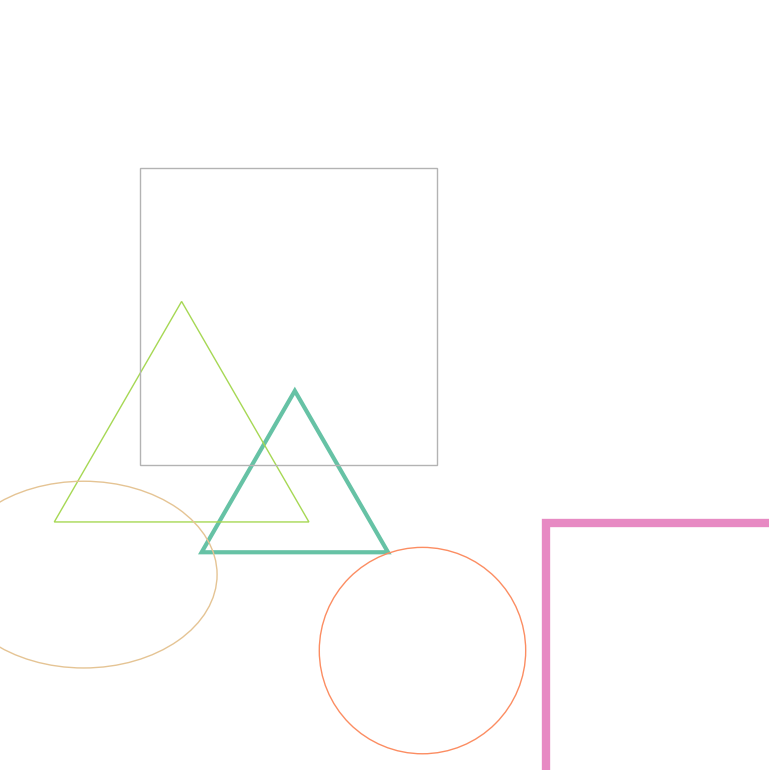[{"shape": "triangle", "thickness": 1.5, "radius": 0.7, "center": [0.383, 0.353]}, {"shape": "circle", "thickness": 0.5, "radius": 0.67, "center": [0.549, 0.155]}, {"shape": "square", "thickness": 3, "radius": 0.91, "center": [0.891, 0.139]}, {"shape": "triangle", "thickness": 0.5, "radius": 0.95, "center": [0.236, 0.418]}, {"shape": "oval", "thickness": 0.5, "radius": 0.87, "center": [0.109, 0.254]}, {"shape": "square", "thickness": 0.5, "radius": 0.96, "center": [0.374, 0.589]}]